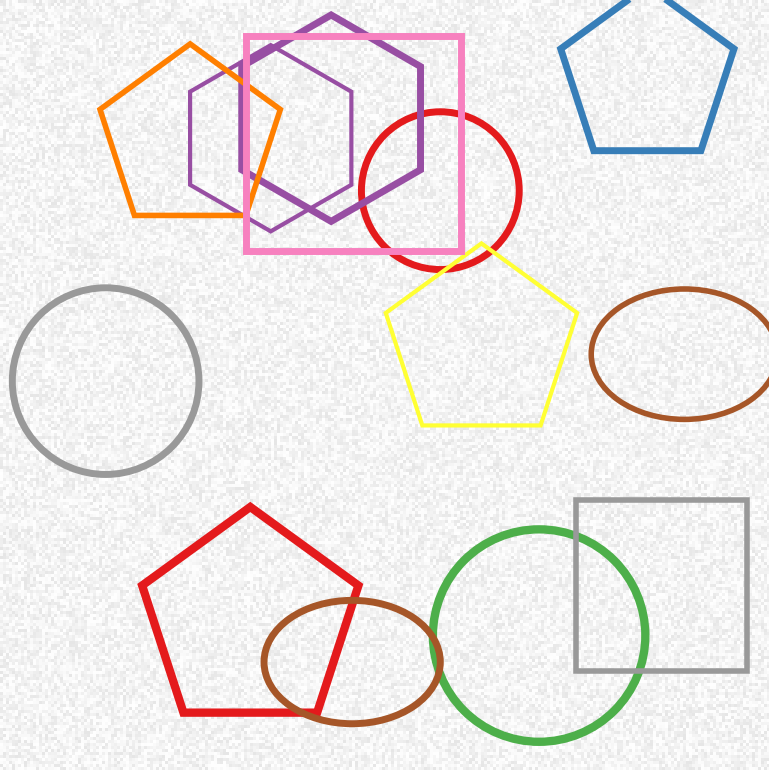[{"shape": "circle", "thickness": 2.5, "radius": 0.51, "center": [0.572, 0.752]}, {"shape": "pentagon", "thickness": 3, "radius": 0.74, "center": [0.325, 0.194]}, {"shape": "pentagon", "thickness": 2.5, "radius": 0.59, "center": [0.841, 0.9]}, {"shape": "circle", "thickness": 3, "radius": 0.69, "center": [0.7, 0.175]}, {"shape": "hexagon", "thickness": 1.5, "radius": 0.6, "center": [0.352, 0.82]}, {"shape": "hexagon", "thickness": 2.5, "radius": 0.67, "center": [0.43, 0.847]}, {"shape": "pentagon", "thickness": 2, "radius": 0.62, "center": [0.247, 0.82]}, {"shape": "pentagon", "thickness": 1.5, "radius": 0.65, "center": [0.625, 0.553]}, {"shape": "oval", "thickness": 2, "radius": 0.6, "center": [0.889, 0.54]}, {"shape": "oval", "thickness": 2.5, "radius": 0.57, "center": [0.457, 0.14]}, {"shape": "square", "thickness": 2.5, "radius": 0.7, "center": [0.459, 0.813]}, {"shape": "square", "thickness": 2, "radius": 0.56, "center": [0.859, 0.239]}, {"shape": "circle", "thickness": 2.5, "radius": 0.61, "center": [0.137, 0.505]}]